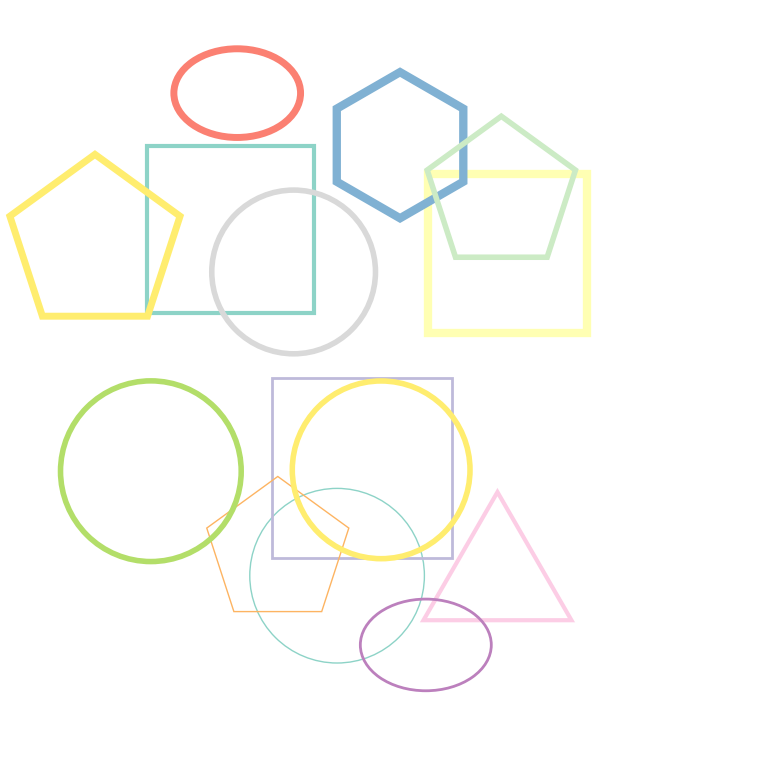[{"shape": "circle", "thickness": 0.5, "radius": 0.57, "center": [0.438, 0.252]}, {"shape": "square", "thickness": 1.5, "radius": 0.54, "center": [0.3, 0.702]}, {"shape": "square", "thickness": 3, "radius": 0.52, "center": [0.659, 0.671]}, {"shape": "square", "thickness": 1, "radius": 0.58, "center": [0.47, 0.393]}, {"shape": "oval", "thickness": 2.5, "radius": 0.41, "center": [0.308, 0.879]}, {"shape": "hexagon", "thickness": 3, "radius": 0.47, "center": [0.52, 0.811]}, {"shape": "pentagon", "thickness": 0.5, "radius": 0.49, "center": [0.361, 0.284]}, {"shape": "circle", "thickness": 2, "radius": 0.59, "center": [0.196, 0.388]}, {"shape": "triangle", "thickness": 1.5, "radius": 0.55, "center": [0.646, 0.25]}, {"shape": "circle", "thickness": 2, "radius": 0.53, "center": [0.381, 0.647]}, {"shape": "oval", "thickness": 1, "radius": 0.43, "center": [0.553, 0.162]}, {"shape": "pentagon", "thickness": 2, "radius": 0.51, "center": [0.651, 0.748]}, {"shape": "circle", "thickness": 2, "radius": 0.58, "center": [0.495, 0.39]}, {"shape": "pentagon", "thickness": 2.5, "radius": 0.58, "center": [0.123, 0.683]}]